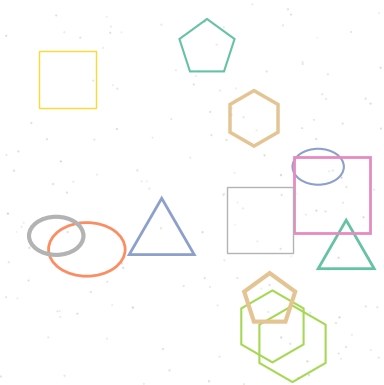[{"shape": "triangle", "thickness": 2, "radius": 0.42, "center": [0.899, 0.344]}, {"shape": "pentagon", "thickness": 1.5, "radius": 0.38, "center": [0.538, 0.875]}, {"shape": "oval", "thickness": 2, "radius": 0.5, "center": [0.226, 0.352]}, {"shape": "triangle", "thickness": 2, "radius": 0.49, "center": [0.42, 0.387]}, {"shape": "oval", "thickness": 1.5, "radius": 0.33, "center": [0.826, 0.567]}, {"shape": "square", "thickness": 2, "radius": 0.49, "center": [0.861, 0.494]}, {"shape": "hexagon", "thickness": 1.5, "radius": 0.47, "center": [0.708, 0.152]}, {"shape": "hexagon", "thickness": 1.5, "radius": 0.5, "center": [0.76, 0.107]}, {"shape": "square", "thickness": 1, "radius": 0.37, "center": [0.176, 0.793]}, {"shape": "pentagon", "thickness": 3, "radius": 0.35, "center": [0.701, 0.221]}, {"shape": "hexagon", "thickness": 2.5, "radius": 0.36, "center": [0.66, 0.693]}, {"shape": "square", "thickness": 1, "radius": 0.43, "center": [0.675, 0.429]}, {"shape": "oval", "thickness": 3, "radius": 0.35, "center": [0.146, 0.387]}]